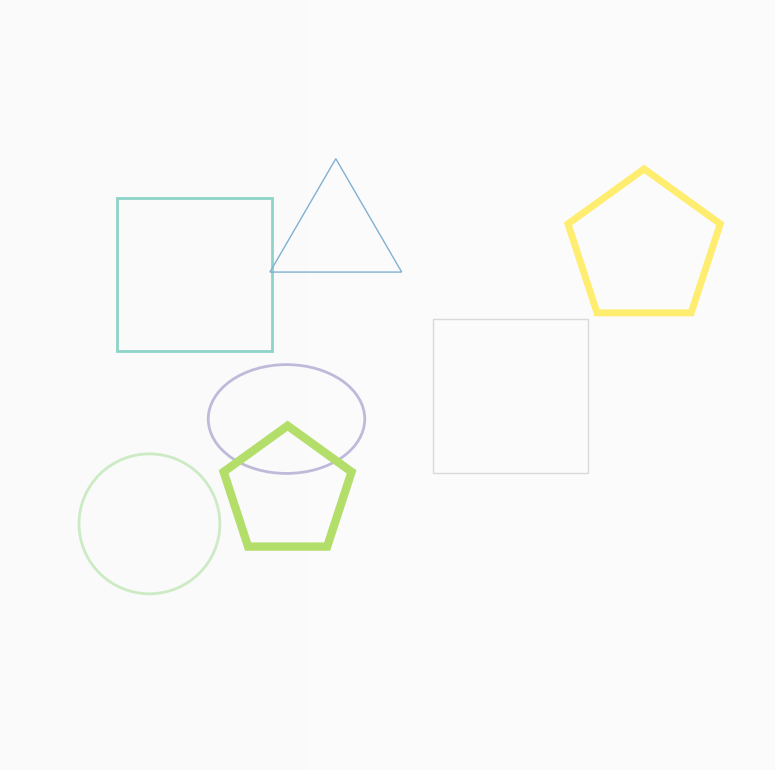[{"shape": "square", "thickness": 1, "radius": 0.5, "center": [0.251, 0.644]}, {"shape": "oval", "thickness": 1, "radius": 0.5, "center": [0.37, 0.456]}, {"shape": "triangle", "thickness": 0.5, "radius": 0.49, "center": [0.433, 0.696]}, {"shape": "pentagon", "thickness": 3, "radius": 0.43, "center": [0.371, 0.36]}, {"shape": "square", "thickness": 0.5, "radius": 0.5, "center": [0.659, 0.486]}, {"shape": "circle", "thickness": 1, "radius": 0.45, "center": [0.193, 0.32]}, {"shape": "pentagon", "thickness": 2.5, "radius": 0.52, "center": [0.831, 0.677]}]